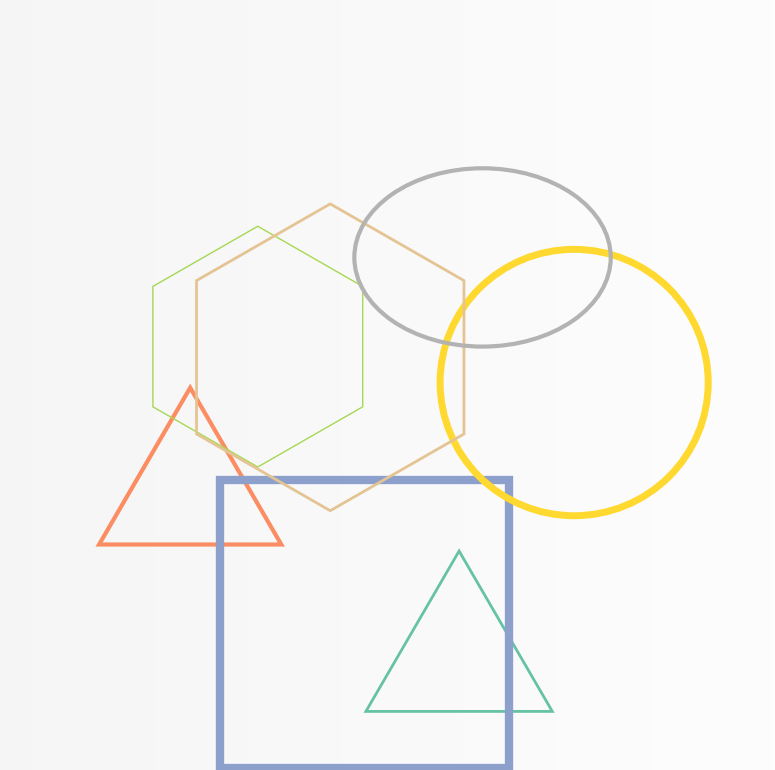[{"shape": "triangle", "thickness": 1, "radius": 0.69, "center": [0.592, 0.146]}, {"shape": "triangle", "thickness": 1.5, "radius": 0.68, "center": [0.245, 0.361]}, {"shape": "square", "thickness": 3, "radius": 0.93, "center": [0.471, 0.19]}, {"shape": "hexagon", "thickness": 0.5, "radius": 0.78, "center": [0.333, 0.55]}, {"shape": "circle", "thickness": 2.5, "radius": 0.86, "center": [0.741, 0.503]}, {"shape": "hexagon", "thickness": 1, "radius": 1.0, "center": [0.426, 0.536]}, {"shape": "oval", "thickness": 1.5, "radius": 0.83, "center": [0.623, 0.666]}]